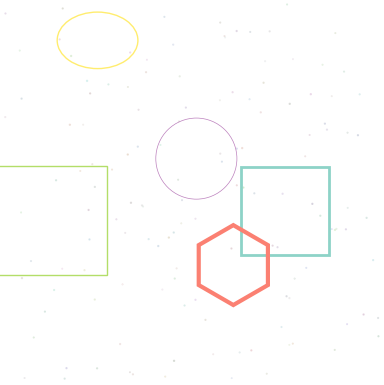[{"shape": "square", "thickness": 2, "radius": 0.57, "center": [0.74, 0.451]}, {"shape": "hexagon", "thickness": 3, "radius": 0.52, "center": [0.606, 0.311]}, {"shape": "square", "thickness": 1, "radius": 0.71, "center": [0.136, 0.427]}, {"shape": "circle", "thickness": 0.5, "radius": 0.53, "center": [0.51, 0.588]}, {"shape": "oval", "thickness": 1, "radius": 0.52, "center": [0.253, 0.895]}]